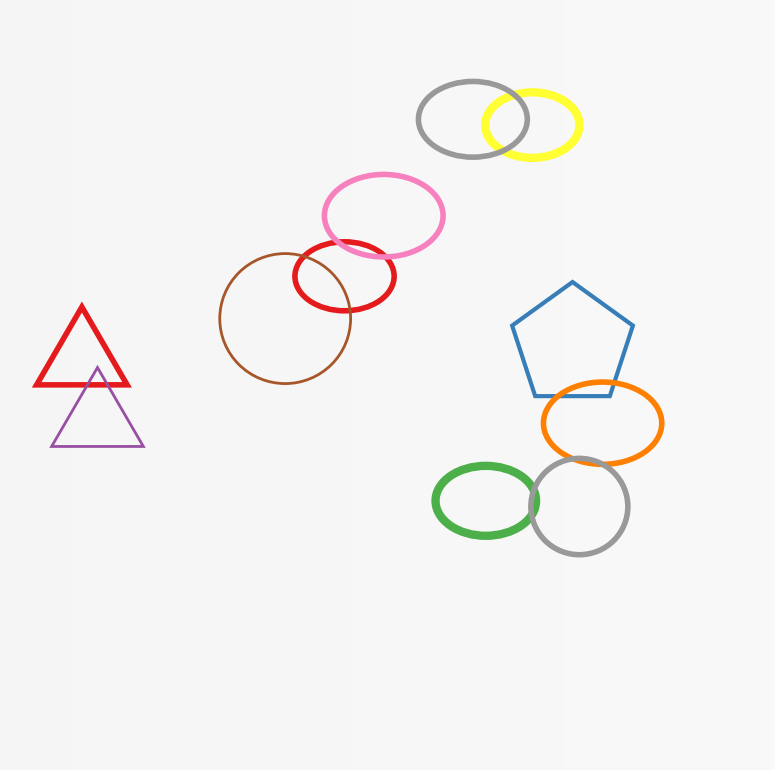[{"shape": "triangle", "thickness": 2, "radius": 0.34, "center": [0.106, 0.534]}, {"shape": "oval", "thickness": 2, "radius": 0.32, "center": [0.445, 0.641]}, {"shape": "pentagon", "thickness": 1.5, "radius": 0.41, "center": [0.739, 0.552]}, {"shape": "oval", "thickness": 3, "radius": 0.32, "center": [0.627, 0.35]}, {"shape": "triangle", "thickness": 1, "radius": 0.34, "center": [0.126, 0.454]}, {"shape": "oval", "thickness": 2, "radius": 0.38, "center": [0.778, 0.45]}, {"shape": "oval", "thickness": 3, "radius": 0.3, "center": [0.687, 0.838]}, {"shape": "circle", "thickness": 1, "radius": 0.42, "center": [0.368, 0.586]}, {"shape": "oval", "thickness": 2, "radius": 0.38, "center": [0.495, 0.72]}, {"shape": "oval", "thickness": 2, "radius": 0.35, "center": [0.61, 0.845]}, {"shape": "circle", "thickness": 2, "radius": 0.31, "center": [0.748, 0.342]}]